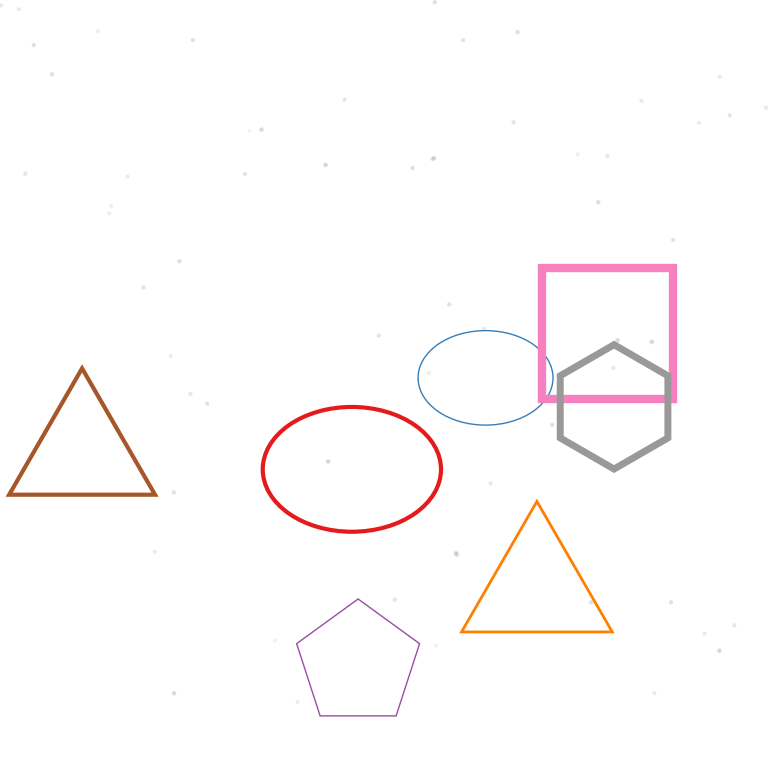[{"shape": "oval", "thickness": 1.5, "radius": 0.58, "center": [0.457, 0.39]}, {"shape": "oval", "thickness": 0.5, "radius": 0.44, "center": [0.631, 0.509]}, {"shape": "pentagon", "thickness": 0.5, "radius": 0.42, "center": [0.465, 0.138]}, {"shape": "triangle", "thickness": 1, "radius": 0.57, "center": [0.697, 0.236]}, {"shape": "triangle", "thickness": 1.5, "radius": 0.55, "center": [0.107, 0.412]}, {"shape": "square", "thickness": 3, "radius": 0.42, "center": [0.789, 0.567]}, {"shape": "hexagon", "thickness": 2.5, "radius": 0.4, "center": [0.797, 0.472]}]